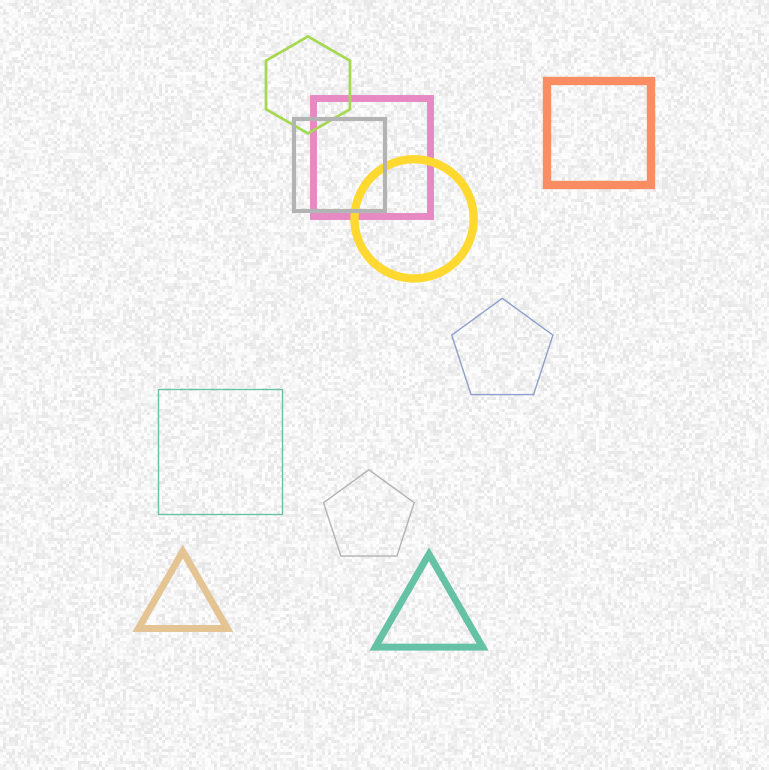[{"shape": "triangle", "thickness": 2.5, "radius": 0.4, "center": [0.557, 0.2]}, {"shape": "square", "thickness": 0.5, "radius": 0.4, "center": [0.286, 0.414]}, {"shape": "square", "thickness": 3, "radius": 0.34, "center": [0.778, 0.827]}, {"shape": "pentagon", "thickness": 0.5, "radius": 0.35, "center": [0.652, 0.543]}, {"shape": "square", "thickness": 2.5, "radius": 0.38, "center": [0.482, 0.796]}, {"shape": "hexagon", "thickness": 1, "radius": 0.31, "center": [0.4, 0.89]}, {"shape": "circle", "thickness": 3, "radius": 0.39, "center": [0.538, 0.716]}, {"shape": "triangle", "thickness": 2.5, "radius": 0.33, "center": [0.237, 0.217]}, {"shape": "pentagon", "thickness": 0.5, "radius": 0.31, "center": [0.479, 0.328]}, {"shape": "square", "thickness": 1.5, "radius": 0.3, "center": [0.441, 0.786]}]